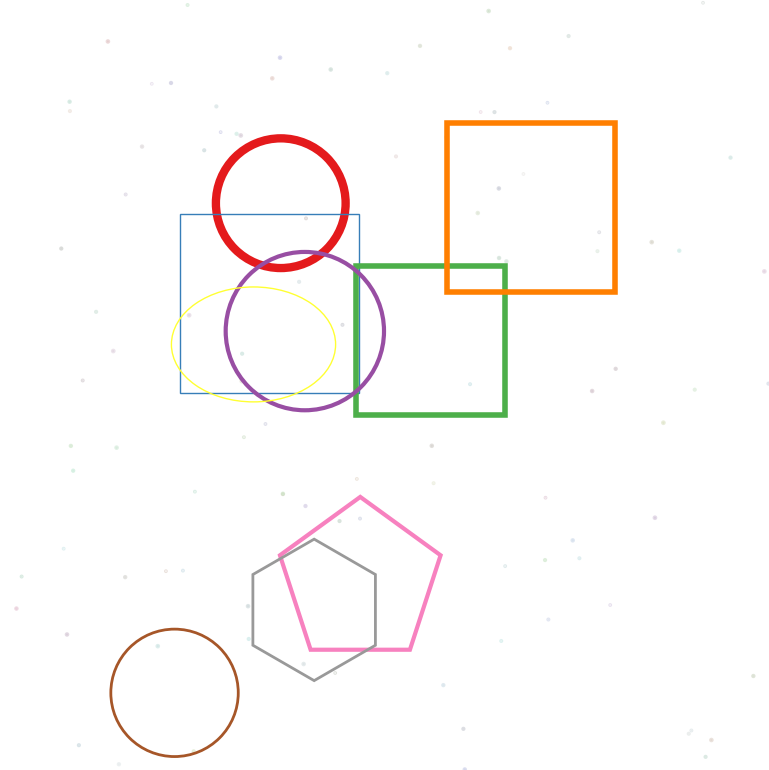[{"shape": "circle", "thickness": 3, "radius": 0.42, "center": [0.365, 0.736]}, {"shape": "square", "thickness": 0.5, "radius": 0.58, "center": [0.35, 0.605]}, {"shape": "square", "thickness": 2, "radius": 0.48, "center": [0.56, 0.558]}, {"shape": "circle", "thickness": 1.5, "radius": 0.51, "center": [0.396, 0.57]}, {"shape": "square", "thickness": 2, "radius": 0.55, "center": [0.69, 0.73]}, {"shape": "oval", "thickness": 0.5, "radius": 0.53, "center": [0.329, 0.553]}, {"shape": "circle", "thickness": 1, "radius": 0.41, "center": [0.227, 0.1]}, {"shape": "pentagon", "thickness": 1.5, "radius": 0.55, "center": [0.468, 0.245]}, {"shape": "hexagon", "thickness": 1, "radius": 0.46, "center": [0.408, 0.208]}]